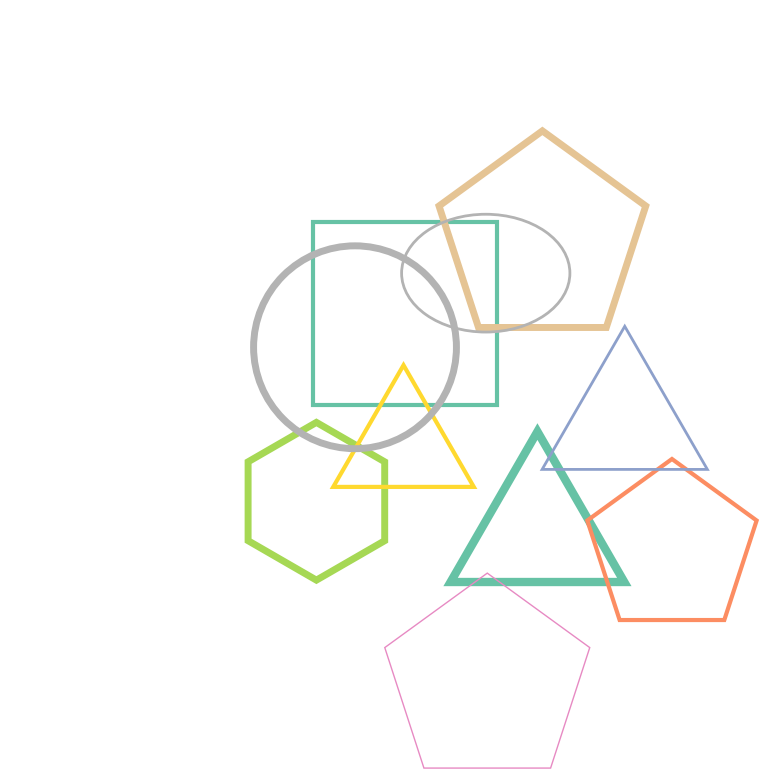[{"shape": "square", "thickness": 1.5, "radius": 0.6, "center": [0.526, 0.593]}, {"shape": "triangle", "thickness": 3, "radius": 0.65, "center": [0.698, 0.309]}, {"shape": "pentagon", "thickness": 1.5, "radius": 0.58, "center": [0.873, 0.288]}, {"shape": "triangle", "thickness": 1, "radius": 0.62, "center": [0.811, 0.452]}, {"shape": "pentagon", "thickness": 0.5, "radius": 0.7, "center": [0.633, 0.116]}, {"shape": "hexagon", "thickness": 2.5, "radius": 0.51, "center": [0.411, 0.349]}, {"shape": "triangle", "thickness": 1.5, "radius": 0.53, "center": [0.524, 0.42]}, {"shape": "pentagon", "thickness": 2.5, "radius": 0.71, "center": [0.704, 0.689]}, {"shape": "oval", "thickness": 1, "radius": 0.55, "center": [0.631, 0.645]}, {"shape": "circle", "thickness": 2.5, "radius": 0.66, "center": [0.461, 0.549]}]